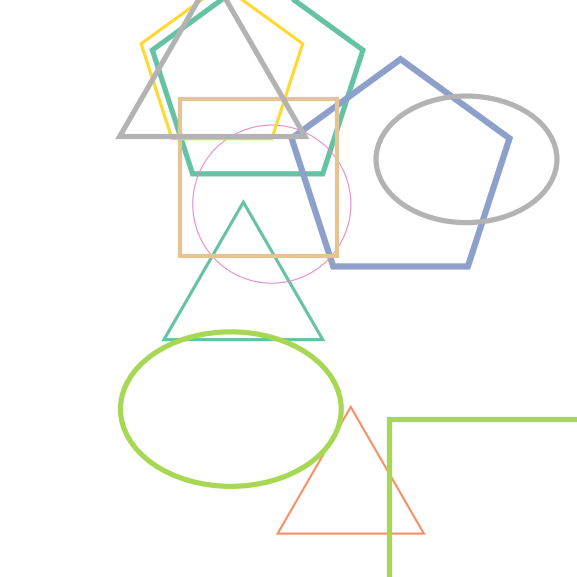[{"shape": "pentagon", "thickness": 2.5, "radius": 0.96, "center": [0.446, 0.853]}, {"shape": "triangle", "thickness": 1.5, "radius": 0.79, "center": [0.421, 0.49]}, {"shape": "triangle", "thickness": 1, "radius": 0.73, "center": [0.607, 0.148]}, {"shape": "pentagon", "thickness": 3, "radius": 0.99, "center": [0.694, 0.698]}, {"shape": "circle", "thickness": 0.5, "radius": 0.68, "center": [0.471, 0.646]}, {"shape": "oval", "thickness": 2.5, "radius": 0.96, "center": [0.4, 0.291]}, {"shape": "square", "thickness": 2.5, "radius": 0.86, "center": [0.845, 0.102]}, {"shape": "pentagon", "thickness": 1.5, "radius": 0.74, "center": [0.384, 0.878]}, {"shape": "square", "thickness": 2, "radius": 0.68, "center": [0.447, 0.691]}, {"shape": "oval", "thickness": 2.5, "radius": 0.78, "center": [0.808, 0.723]}, {"shape": "triangle", "thickness": 2.5, "radius": 0.93, "center": [0.368, 0.855]}]